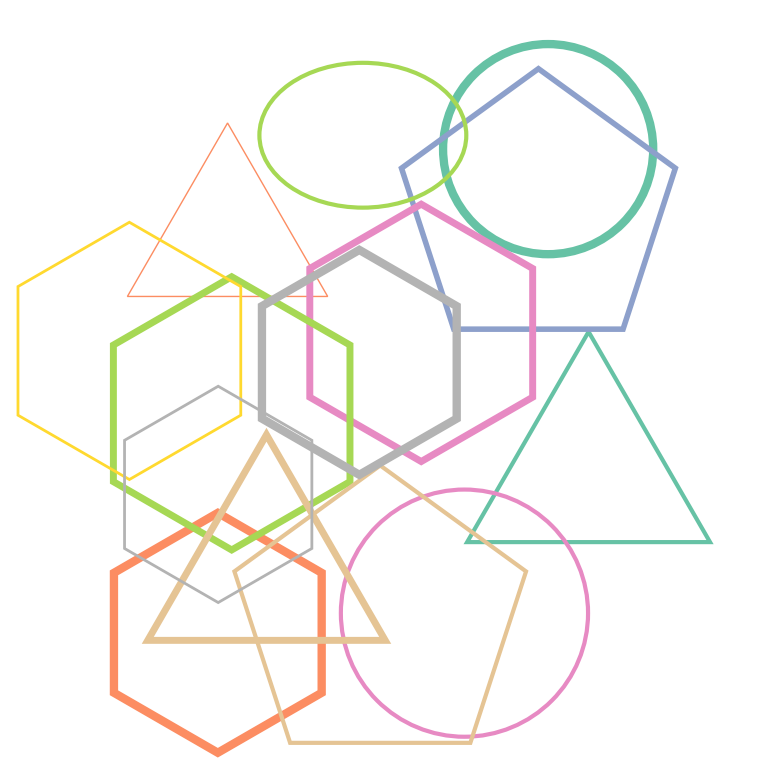[{"shape": "circle", "thickness": 3, "radius": 0.68, "center": [0.712, 0.806]}, {"shape": "triangle", "thickness": 1.5, "radius": 0.91, "center": [0.764, 0.387]}, {"shape": "hexagon", "thickness": 3, "radius": 0.78, "center": [0.283, 0.178]}, {"shape": "triangle", "thickness": 0.5, "radius": 0.75, "center": [0.296, 0.69]}, {"shape": "pentagon", "thickness": 2, "radius": 0.93, "center": [0.699, 0.724]}, {"shape": "hexagon", "thickness": 2.5, "radius": 0.84, "center": [0.547, 0.568]}, {"shape": "circle", "thickness": 1.5, "radius": 0.8, "center": [0.603, 0.204]}, {"shape": "hexagon", "thickness": 2.5, "radius": 0.89, "center": [0.301, 0.463]}, {"shape": "oval", "thickness": 1.5, "radius": 0.67, "center": [0.471, 0.824]}, {"shape": "hexagon", "thickness": 1, "radius": 0.84, "center": [0.168, 0.544]}, {"shape": "pentagon", "thickness": 1.5, "radius": 1.0, "center": [0.494, 0.196]}, {"shape": "triangle", "thickness": 2.5, "radius": 0.89, "center": [0.346, 0.257]}, {"shape": "hexagon", "thickness": 1, "radius": 0.7, "center": [0.283, 0.358]}, {"shape": "hexagon", "thickness": 3, "radius": 0.73, "center": [0.467, 0.529]}]